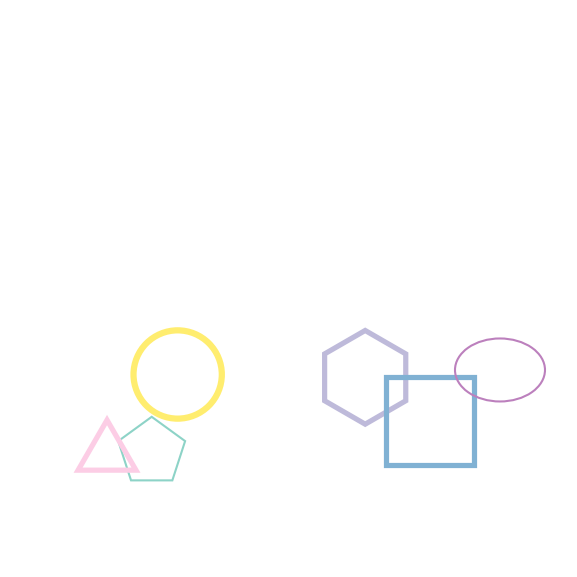[{"shape": "pentagon", "thickness": 1, "radius": 0.3, "center": [0.263, 0.217]}, {"shape": "hexagon", "thickness": 2.5, "radius": 0.41, "center": [0.632, 0.346]}, {"shape": "square", "thickness": 2.5, "radius": 0.38, "center": [0.745, 0.27]}, {"shape": "triangle", "thickness": 2.5, "radius": 0.29, "center": [0.185, 0.214]}, {"shape": "oval", "thickness": 1, "radius": 0.39, "center": [0.866, 0.358]}, {"shape": "circle", "thickness": 3, "radius": 0.38, "center": [0.308, 0.351]}]